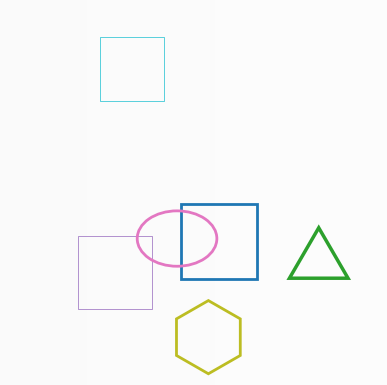[{"shape": "square", "thickness": 2, "radius": 0.49, "center": [0.565, 0.374]}, {"shape": "triangle", "thickness": 2.5, "radius": 0.44, "center": [0.823, 0.321]}, {"shape": "square", "thickness": 0.5, "radius": 0.48, "center": [0.296, 0.291]}, {"shape": "oval", "thickness": 2, "radius": 0.51, "center": [0.457, 0.38]}, {"shape": "hexagon", "thickness": 2, "radius": 0.48, "center": [0.538, 0.124]}, {"shape": "square", "thickness": 0.5, "radius": 0.42, "center": [0.341, 0.822]}]